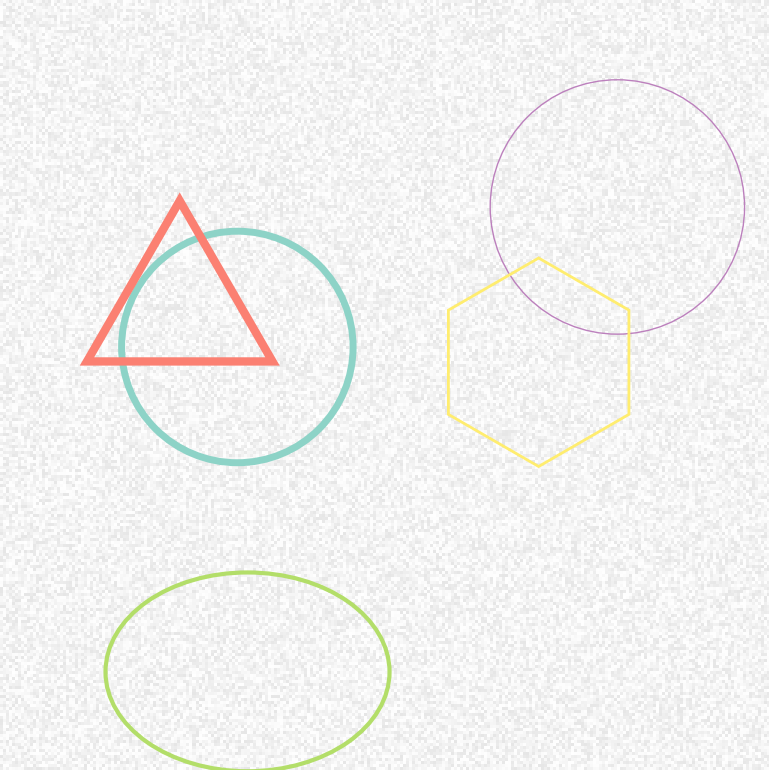[{"shape": "circle", "thickness": 2.5, "radius": 0.75, "center": [0.308, 0.549]}, {"shape": "triangle", "thickness": 3, "radius": 0.7, "center": [0.233, 0.6]}, {"shape": "oval", "thickness": 1.5, "radius": 0.92, "center": [0.321, 0.127]}, {"shape": "circle", "thickness": 0.5, "radius": 0.83, "center": [0.802, 0.731]}, {"shape": "hexagon", "thickness": 1, "radius": 0.68, "center": [0.7, 0.53]}]